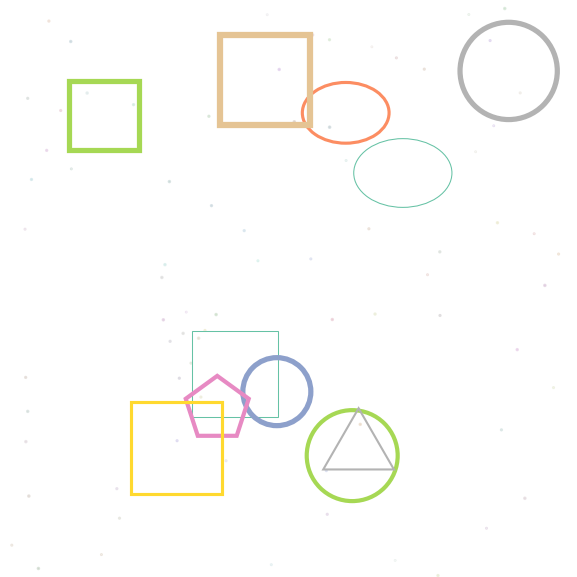[{"shape": "oval", "thickness": 0.5, "radius": 0.43, "center": [0.698, 0.7]}, {"shape": "square", "thickness": 0.5, "radius": 0.37, "center": [0.407, 0.351]}, {"shape": "oval", "thickness": 1.5, "radius": 0.38, "center": [0.599, 0.804]}, {"shape": "circle", "thickness": 2.5, "radius": 0.29, "center": [0.479, 0.321]}, {"shape": "pentagon", "thickness": 2, "radius": 0.29, "center": [0.376, 0.291]}, {"shape": "square", "thickness": 2.5, "radius": 0.3, "center": [0.18, 0.8]}, {"shape": "circle", "thickness": 2, "radius": 0.39, "center": [0.61, 0.21]}, {"shape": "square", "thickness": 1.5, "radius": 0.4, "center": [0.305, 0.224]}, {"shape": "square", "thickness": 3, "radius": 0.39, "center": [0.459, 0.86]}, {"shape": "triangle", "thickness": 1, "radius": 0.35, "center": [0.621, 0.222]}, {"shape": "circle", "thickness": 2.5, "radius": 0.42, "center": [0.881, 0.876]}]